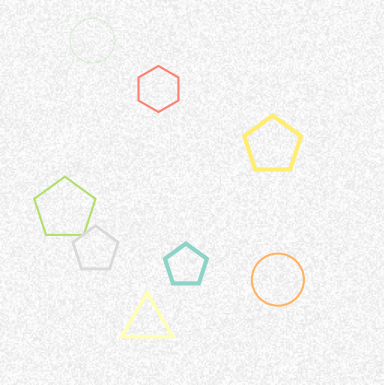[{"shape": "pentagon", "thickness": 3, "radius": 0.29, "center": [0.483, 0.31]}, {"shape": "triangle", "thickness": 2.5, "radius": 0.38, "center": [0.382, 0.164]}, {"shape": "hexagon", "thickness": 1.5, "radius": 0.3, "center": [0.412, 0.769]}, {"shape": "circle", "thickness": 1.5, "radius": 0.34, "center": [0.722, 0.274]}, {"shape": "pentagon", "thickness": 1.5, "radius": 0.42, "center": [0.169, 0.458]}, {"shape": "pentagon", "thickness": 2, "radius": 0.31, "center": [0.248, 0.352]}, {"shape": "circle", "thickness": 0.5, "radius": 0.29, "center": [0.24, 0.895]}, {"shape": "pentagon", "thickness": 3, "radius": 0.39, "center": [0.708, 0.622]}]